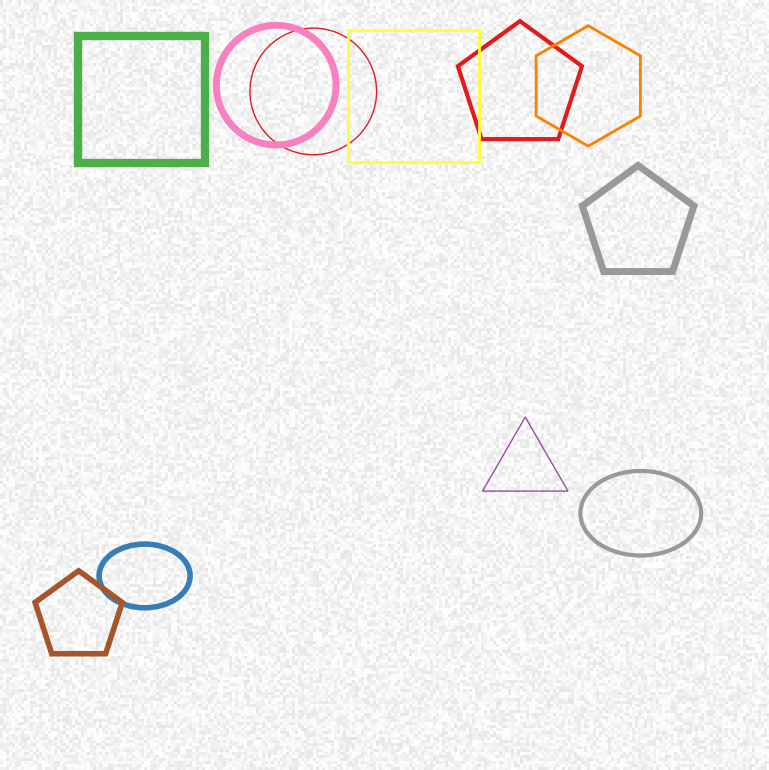[{"shape": "circle", "thickness": 0.5, "radius": 0.41, "center": [0.407, 0.881]}, {"shape": "pentagon", "thickness": 1.5, "radius": 0.42, "center": [0.675, 0.888]}, {"shape": "oval", "thickness": 2, "radius": 0.3, "center": [0.188, 0.252]}, {"shape": "square", "thickness": 3, "radius": 0.41, "center": [0.184, 0.871]}, {"shape": "triangle", "thickness": 0.5, "radius": 0.32, "center": [0.682, 0.394]}, {"shape": "hexagon", "thickness": 1, "radius": 0.39, "center": [0.764, 0.888]}, {"shape": "square", "thickness": 1, "radius": 0.43, "center": [0.537, 0.876]}, {"shape": "pentagon", "thickness": 2, "radius": 0.3, "center": [0.102, 0.199]}, {"shape": "circle", "thickness": 2.5, "radius": 0.39, "center": [0.359, 0.889]}, {"shape": "pentagon", "thickness": 2.5, "radius": 0.38, "center": [0.829, 0.709]}, {"shape": "oval", "thickness": 1.5, "radius": 0.39, "center": [0.832, 0.333]}]